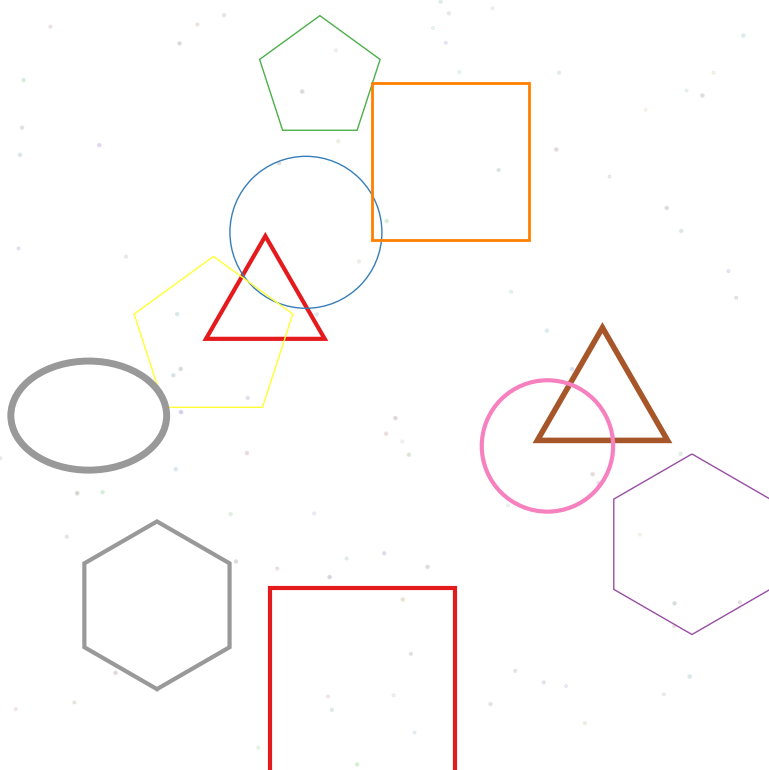[{"shape": "triangle", "thickness": 1.5, "radius": 0.45, "center": [0.345, 0.604]}, {"shape": "square", "thickness": 1.5, "radius": 0.6, "center": [0.471, 0.117]}, {"shape": "circle", "thickness": 0.5, "radius": 0.49, "center": [0.397, 0.698]}, {"shape": "pentagon", "thickness": 0.5, "radius": 0.41, "center": [0.415, 0.897]}, {"shape": "hexagon", "thickness": 0.5, "radius": 0.59, "center": [0.899, 0.293]}, {"shape": "square", "thickness": 1, "radius": 0.51, "center": [0.585, 0.79]}, {"shape": "pentagon", "thickness": 0.5, "radius": 0.54, "center": [0.277, 0.559]}, {"shape": "triangle", "thickness": 2, "radius": 0.49, "center": [0.782, 0.477]}, {"shape": "circle", "thickness": 1.5, "radius": 0.43, "center": [0.711, 0.421]}, {"shape": "oval", "thickness": 2.5, "radius": 0.51, "center": [0.115, 0.46]}, {"shape": "hexagon", "thickness": 1.5, "radius": 0.54, "center": [0.204, 0.214]}]